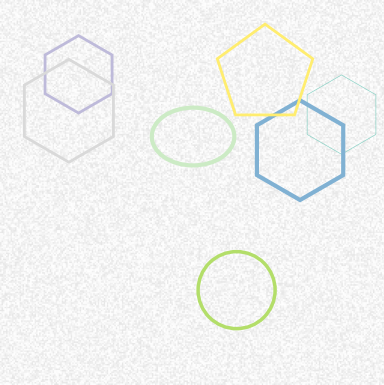[{"shape": "hexagon", "thickness": 0.5, "radius": 0.52, "center": [0.887, 0.702]}, {"shape": "hexagon", "thickness": 2, "radius": 0.5, "center": [0.204, 0.807]}, {"shape": "hexagon", "thickness": 3, "radius": 0.65, "center": [0.779, 0.61]}, {"shape": "circle", "thickness": 2.5, "radius": 0.5, "center": [0.615, 0.246]}, {"shape": "hexagon", "thickness": 2, "radius": 0.67, "center": [0.179, 0.712]}, {"shape": "oval", "thickness": 3, "radius": 0.54, "center": [0.501, 0.645]}, {"shape": "pentagon", "thickness": 2, "radius": 0.65, "center": [0.688, 0.807]}]